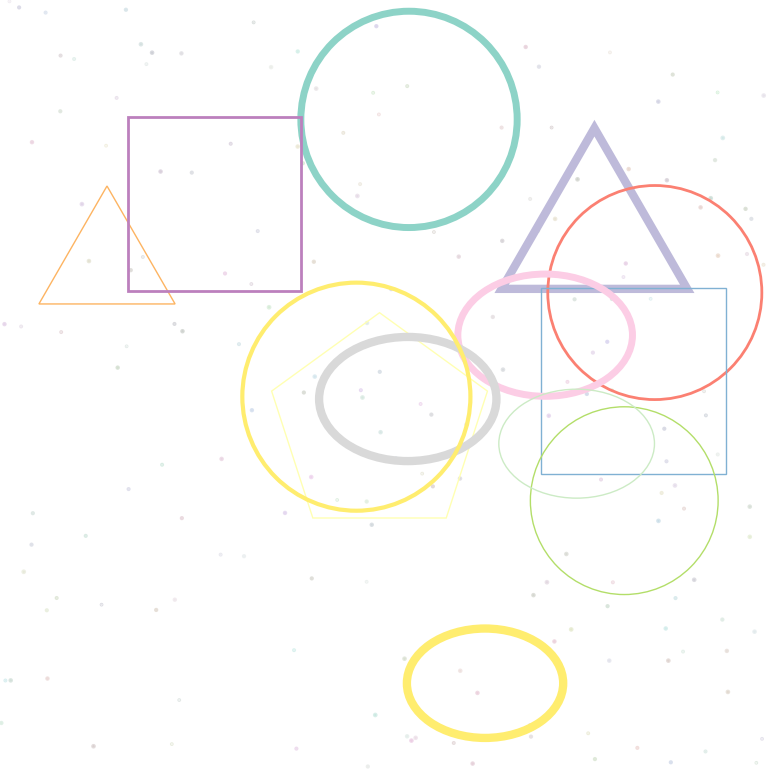[{"shape": "circle", "thickness": 2.5, "radius": 0.7, "center": [0.531, 0.845]}, {"shape": "pentagon", "thickness": 0.5, "radius": 0.74, "center": [0.493, 0.447]}, {"shape": "triangle", "thickness": 3, "radius": 0.7, "center": [0.772, 0.694]}, {"shape": "circle", "thickness": 1, "radius": 0.7, "center": [0.85, 0.62]}, {"shape": "square", "thickness": 0.5, "radius": 0.6, "center": [0.823, 0.505]}, {"shape": "triangle", "thickness": 0.5, "radius": 0.51, "center": [0.139, 0.656]}, {"shape": "circle", "thickness": 0.5, "radius": 0.61, "center": [0.811, 0.35]}, {"shape": "oval", "thickness": 2.5, "radius": 0.57, "center": [0.708, 0.565]}, {"shape": "oval", "thickness": 3, "radius": 0.58, "center": [0.53, 0.482]}, {"shape": "square", "thickness": 1, "radius": 0.56, "center": [0.279, 0.735]}, {"shape": "oval", "thickness": 0.5, "radius": 0.51, "center": [0.749, 0.424]}, {"shape": "oval", "thickness": 3, "radius": 0.51, "center": [0.63, 0.113]}, {"shape": "circle", "thickness": 1.5, "radius": 0.74, "center": [0.463, 0.485]}]